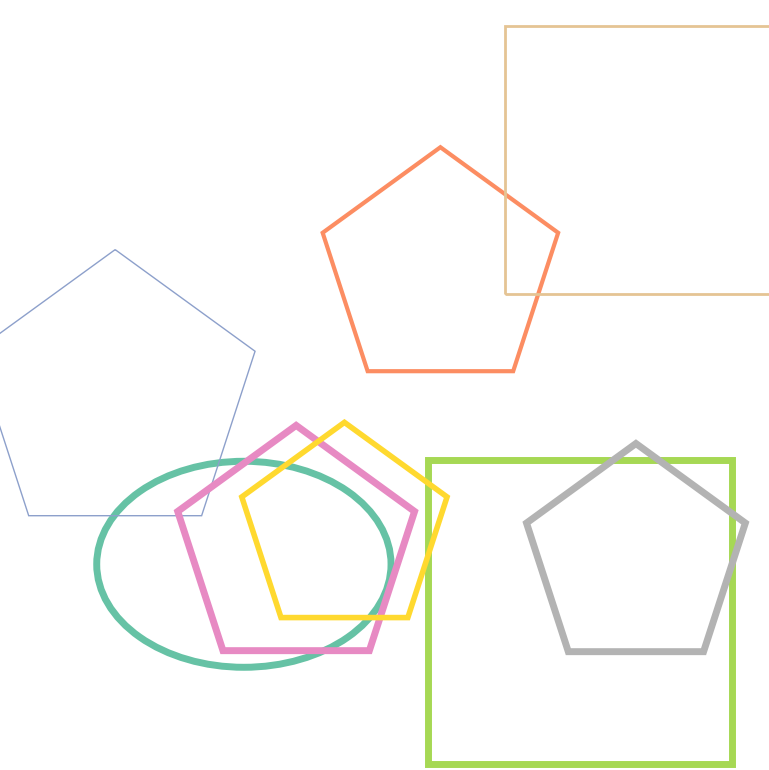[{"shape": "oval", "thickness": 2.5, "radius": 0.96, "center": [0.317, 0.267]}, {"shape": "pentagon", "thickness": 1.5, "radius": 0.8, "center": [0.572, 0.648]}, {"shape": "pentagon", "thickness": 0.5, "radius": 0.96, "center": [0.15, 0.485]}, {"shape": "pentagon", "thickness": 2.5, "radius": 0.81, "center": [0.385, 0.286]}, {"shape": "square", "thickness": 2.5, "radius": 0.99, "center": [0.753, 0.205]}, {"shape": "pentagon", "thickness": 2, "radius": 0.7, "center": [0.447, 0.311]}, {"shape": "square", "thickness": 1, "radius": 0.87, "center": [0.83, 0.792]}, {"shape": "pentagon", "thickness": 2.5, "radius": 0.75, "center": [0.826, 0.275]}]